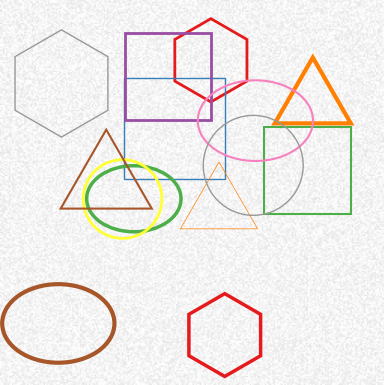[{"shape": "hexagon", "thickness": 2.5, "radius": 0.54, "center": [0.584, 0.13]}, {"shape": "hexagon", "thickness": 2, "radius": 0.54, "center": [0.548, 0.843]}, {"shape": "square", "thickness": 1, "radius": 0.66, "center": [0.453, 0.667]}, {"shape": "square", "thickness": 1.5, "radius": 0.56, "center": [0.798, 0.558]}, {"shape": "oval", "thickness": 2.5, "radius": 0.61, "center": [0.348, 0.484]}, {"shape": "square", "thickness": 2, "radius": 0.56, "center": [0.436, 0.802]}, {"shape": "triangle", "thickness": 0.5, "radius": 0.58, "center": [0.569, 0.463]}, {"shape": "triangle", "thickness": 3, "radius": 0.57, "center": [0.812, 0.737]}, {"shape": "circle", "thickness": 2, "radius": 0.51, "center": [0.318, 0.483]}, {"shape": "triangle", "thickness": 1.5, "radius": 0.68, "center": [0.276, 0.527]}, {"shape": "oval", "thickness": 3, "radius": 0.73, "center": [0.151, 0.16]}, {"shape": "oval", "thickness": 1.5, "radius": 0.75, "center": [0.663, 0.687]}, {"shape": "circle", "thickness": 1, "radius": 0.65, "center": [0.658, 0.571]}, {"shape": "hexagon", "thickness": 1, "radius": 0.7, "center": [0.16, 0.783]}]